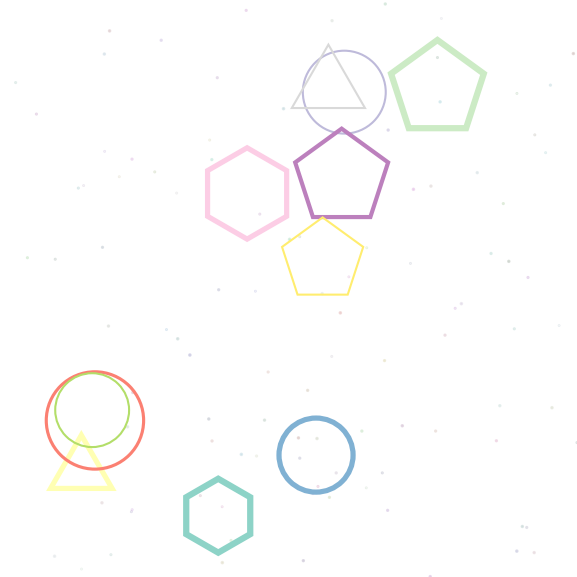[{"shape": "hexagon", "thickness": 3, "radius": 0.32, "center": [0.378, 0.106]}, {"shape": "triangle", "thickness": 2.5, "radius": 0.31, "center": [0.141, 0.184]}, {"shape": "circle", "thickness": 1, "radius": 0.36, "center": [0.596, 0.84]}, {"shape": "circle", "thickness": 1.5, "radius": 0.42, "center": [0.164, 0.271]}, {"shape": "circle", "thickness": 2.5, "radius": 0.32, "center": [0.547, 0.211]}, {"shape": "circle", "thickness": 1, "radius": 0.32, "center": [0.16, 0.289]}, {"shape": "hexagon", "thickness": 2.5, "radius": 0.4, "center": [0.428, 0.664]}, {"shape": "triangle", "thickness": 1, "radius": 0.37, "center": [0.569, 0.849]}, {"shape": "pentagon", "thickness": 2, "radius": 0.42, "center": [0.592, 0.692]}, {"shape": "pentagon", "thickness": 3, "radius": 0.42, "center": [0.757, 0.845]}, {"shape": "pentagon", "thickness": 1, "radius": 0.37, "center": [0.559, 0.549]}]